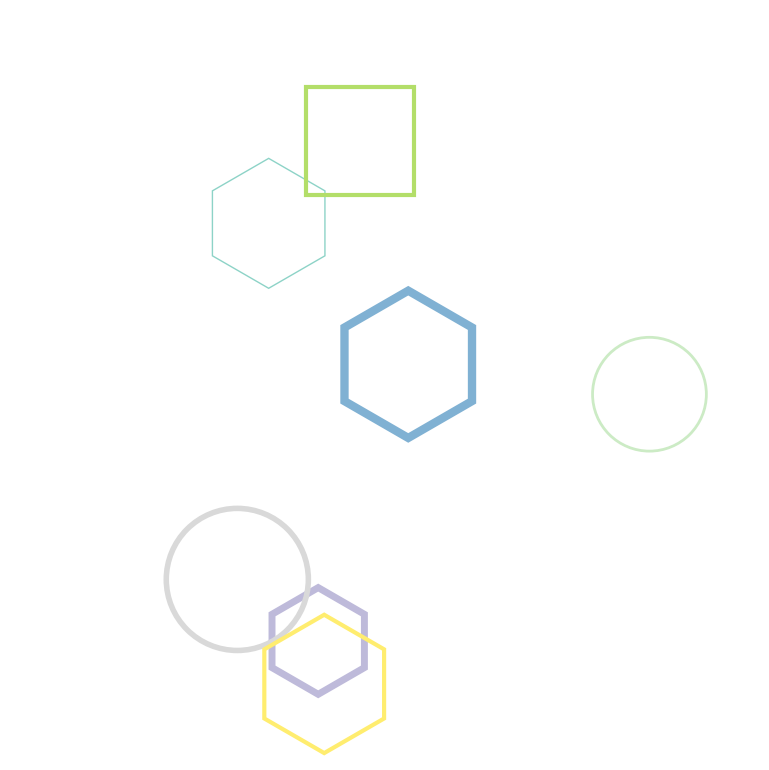[{"shape": "hexagon", "thickness": 0.5, "radius": 0.42, "center": [0.349, 0.71]}, {"shape": "hexagon", "thickness": 2.5, "radius": 0.35, "center": [0.413, 0.168]}, {"shape": "hexagon", "thickness": 3, "radius": 0.48, "center": [0.53, 0.527]}, {"shape": "square", "thickness": 1.5, "radius": 0.35, "center": [0.468, 0.817]}, {"shape": "circle", "thickness": 2, "radius": 0.46, "center": [0.308, 0.248]}, {"shape": "circle", "thickness": 1, "radius": 0.37, "center": [0.843, 0.488]}, {"shape": "hexagon", "thickness": 1.5, "radius": 0.45, "center": [0.421, 0.112]}]